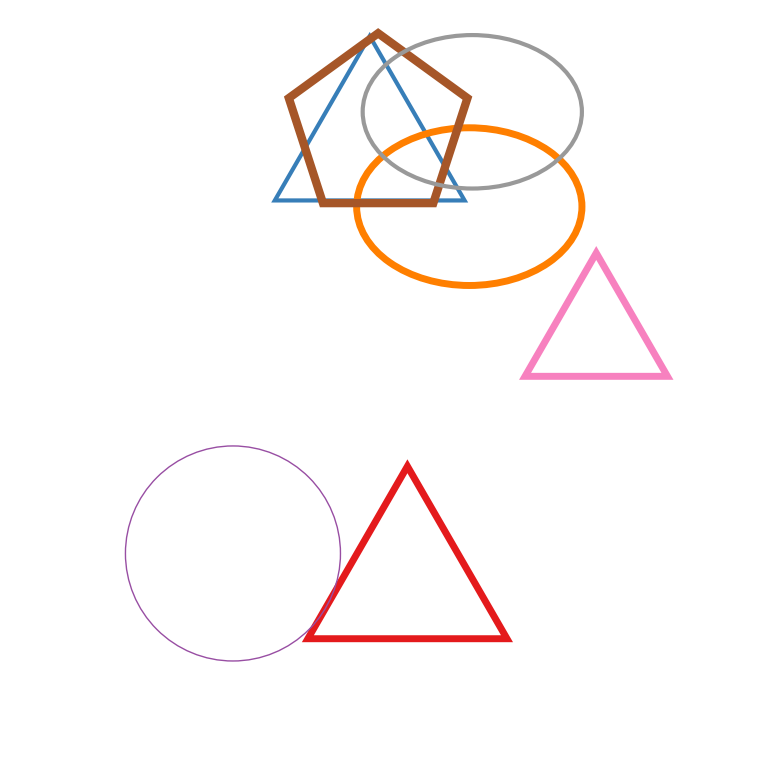[{"shape": "triangle", "thickness": 2.5, "radius": 0.75, "center": [0.529, 0.245]}, {"shape": "triangle", "thickness": 1.5, "radius": 0.71, "center": [0.48, 0.811]}, {"shape": "circle", "thickness": 0.5, "radius": 0.7, "center": [0.303, 0.281]}, {"shape": "oval", "thickness": 2.5, "radius": 0.73, "center": [0.609, 0.732]}, {"shape": "pentagon", "thickness": 3, "radius": 0.61, "center": [0.491, 0.835]}, {"shape": "triangle", "thickness": 2.5, "radius": 0.53, "center": [0.774, 0.565]}, {"shape": "oval", "thickness": 1.5, "radius": 0.71, "center": [0.613, 0.855]}]